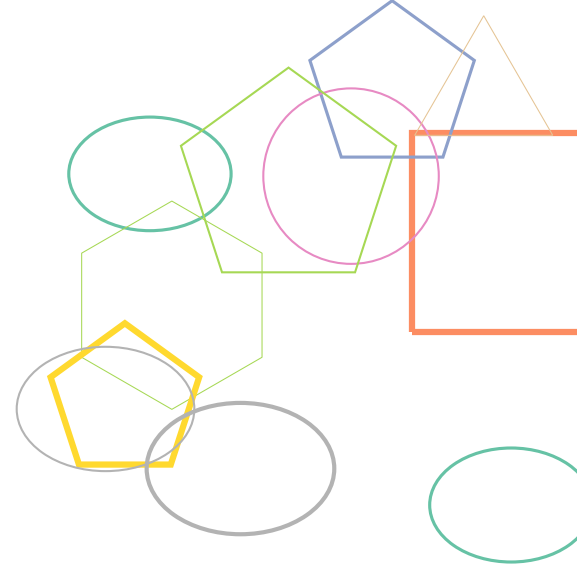[{"shape": "oval", "thickness": 1.5, "radius": 0.71, "center": [0.885, 0.125]}, {"shape": "oval", "thickness": 1.5, "radius": 0.7, "center": [0.26, 0.698]}, {"shape": "square", "thickness": 3, "radius": 0.86, "center": [0.887, 0.597]}, {"shape": "pentagon", "thickness": 1.5, "radius": 0.75, "center": [0.679, 0.848]}, {"shape": "circle", "thickness": 1, "radius": 0.76, "center": [0.608, 0.694]}, {"shape": "hexagon", "thickness": 0.5, "radius": 0.9, "center": [0.298, 0.471]}, {"shape": "pentagon", "thickness": 1, "radius": 0.98, "center": [0.5, 0.686]}, {"shape": "pentagon", "thickness": 3, "radius": 0.68, "center": [0.216, 0.304]}, {"shape": "triangle", "thickness": 0.5, "radius": 0.69, "center": [0.838, 0.834]}, {"shape": "oval", "thickness": 1, "radius": 0.77, "center": [0.183, 0.291]}, {"shape": "oval", "thickness": 2, "radius": 0.81, "center": [0.416, 0.188]}]